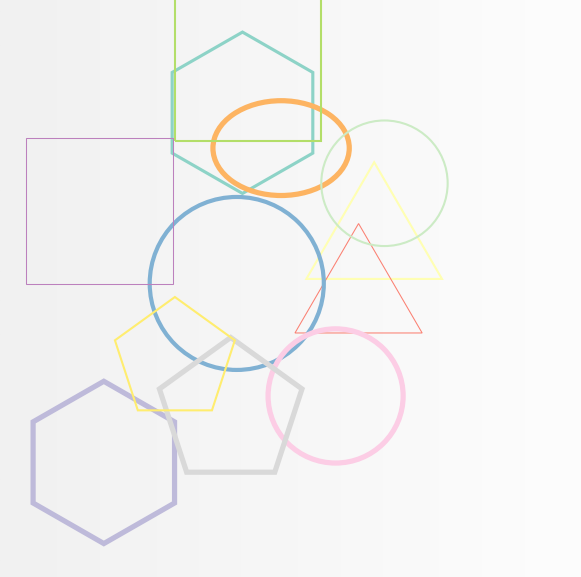[{"shape": "hexagon", "thickness": 1.5, "radius": 0.7, "center": [0.417, 0.804]}, {"shape": "triangle", "thickness": 1, "radius": 0.67, "center": [0.644, 0.584]}, {"shape": "hexagon", "thickness": 2.5, "radius": 0.7, "center": [0.179, 0.198]}, {"shape": "triangle", "thickness": 0.5, "radius": 0.63, "center": [0.617, 0.486]}, {"shape": "circle", "thickness": 2, "radius": 0.75, "center": [0.407, 0.508]}, {"shape": "oval", "thickness": 2.5, "radius": 0.59, "center": [0.484, 0.743]}, {"shape": "square", "thickness": 1, "radius": 0.63, "center": [0.426, 0.88]}, {"shape": "circle", "thickness": 2.5, "radius": 0.58, "center": [0.577, 0.314]}, {"shape": "pentagon", "thickness": 2.5, "radius": 0.64, "center": [0.397, 0.286]}, {"shape": "square", "thickness": 0.5, "radius": 0.63, "center": [0.172, 0.634]}, {"shape": "circle", "thickness": 1, "radius": 0.54, "center": [0.661, 0.682]}, {"shape": "pentagon", "thickness": 1, "radius": 0.54, "center": [0.301, 0.376]}]